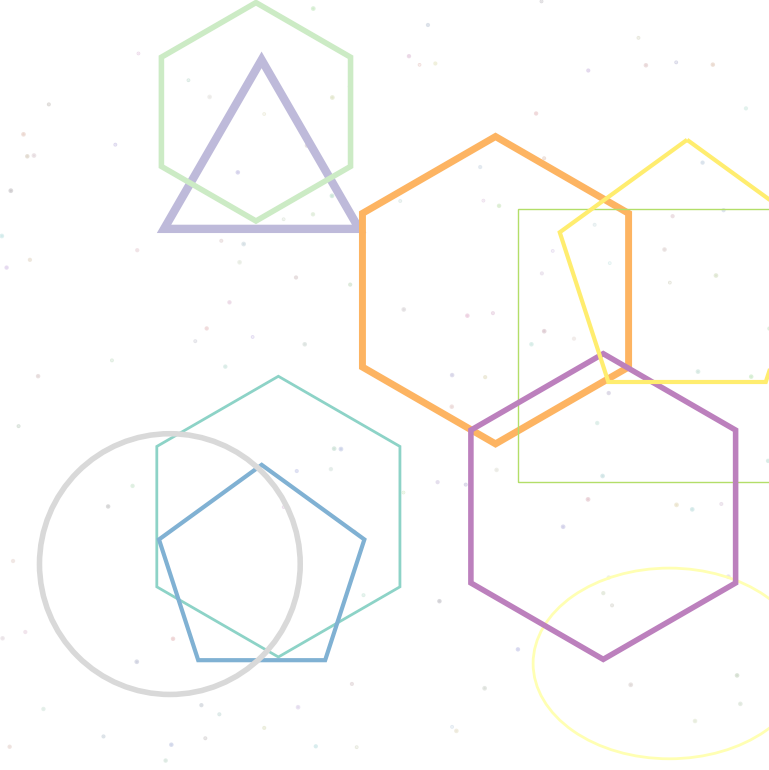[{"shape": "hexagon", "thickness": 1, "radius": 0.91, "center": [0.362, 0.329]}, {"shape": "oval", "thickness": 1, "radius": 0.88, "center": [0.869, 0.138]}, {"shape": "triangle", "thickness": 3, "radius": 0.73, "center": [0.34, 0.776]}, {"shape": "pentagon", "thickness": 1.5, "radius": 0.7, "center": [0.34, 0.256]}, {"shape": "hexagon", "thickness": 2.5, "radius": 1.0, "center": [0.644, 0.623]}, {"shape": "square", "thickness": 0.5, "radius": 0.89, "center": [0.849, 0.552]}, {"shape": "circle", "thickness": 2, "radius": 0.85, "center": [0.221, 0.267]}, {"shape": "hexagon", "thickness": 2, "radius": 0.99, "center": [0.783, 0.342]}, {"shape": "hexagon", "thickness": 2, "radius": 0.71, "center": [0.332, 0.855]}, {"shape": "pentagon", "thickness": 1.5, "radius": 0.87, "center": [0.892, 0.645]}]